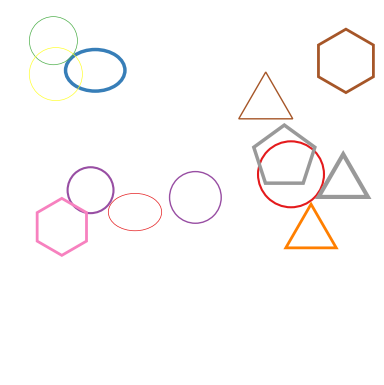[{"shape": "oval", "thickness": 0.5, "radius": 0.35, "center": [0.351, 0.449]}, {"shape": "circle", "thickness": 1.5, "radius": 0.43, "center": [0.756, 0.547]}, {"shape": "oval", "thickness": 2.5, "radius": 0.39, "center": [0.247, 0.817]}, {"shape": "circle", "thickness": 0.5, "radius": 0.31, "center": [0.139, 0.894]}, {"shape": "circle", "thickness": 1, "radius": 0.34, "center": [0.507, 0.487]}, {"shape": "circle", "thickness": 1.5, "radius": 0.3, "center": [0.235, 0.506]}, {"shape": "triangle", "thickness": 2, "radius": 0.38, "center": [0.808, 0.394]}, {"shape": "circle", "thickness": 0.5, "radius": 0.34, "center": [0.145, 0.808]}, {"shape": "triangle", "thickness": 1, "radius": 0.4, "center": [0.69, 0.732]}, {"shape": "hexagon", "thickness": 2, "radius": 0.41, "center": [0.899, 0.842]}, {"shape": "hexagon", "thickness": 2, "radius": 0.37, "center": [0.161, 0.411]}, {"shape": "triangle", "thickness": 3, "radius": 0.37, "center": [0.891, 0.525]}, {"shape": "pentagon", "thickness": 2.5, "radius": 0.42, "center": [0.739, 0.592]}]